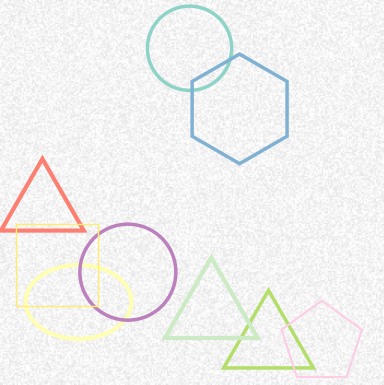[{"shape": "circle", "thickness": 2.5, "radius": 0.55, "center": [0.492, 0.875]}, {"shape": "oval", "thickness": 3, "radius": 0.69, "center": [0.204, 0.216]}, {"shape": "triangle", "thickness": 3, "radius": 0.62, "center": [0.11, 0.463]}, {"shape": "hexagon", "thickness": 2.5, "radius": 0.71, "center": [0.622, 0.717]}, {"shape": "triangle", "thickness": 2.5, "radius": 0.67, "center": [0.697, 0.112]}, {"shape": "pentagon", "thickness": 1.5, "radius": 0.55, "center": [0.836, 0.11]}, {"shape": "circle", "thickness": 2.5, "radius": 0.62, "center": [0.332, 0.293]}, {"shape": "triangle", "thickness": 3, "radius": 0.7, "center": [0.549, 0.192]}, {"shape": "square", "thickness": 1, "radius": 0.53, "center": [0.148, 0.313]}]